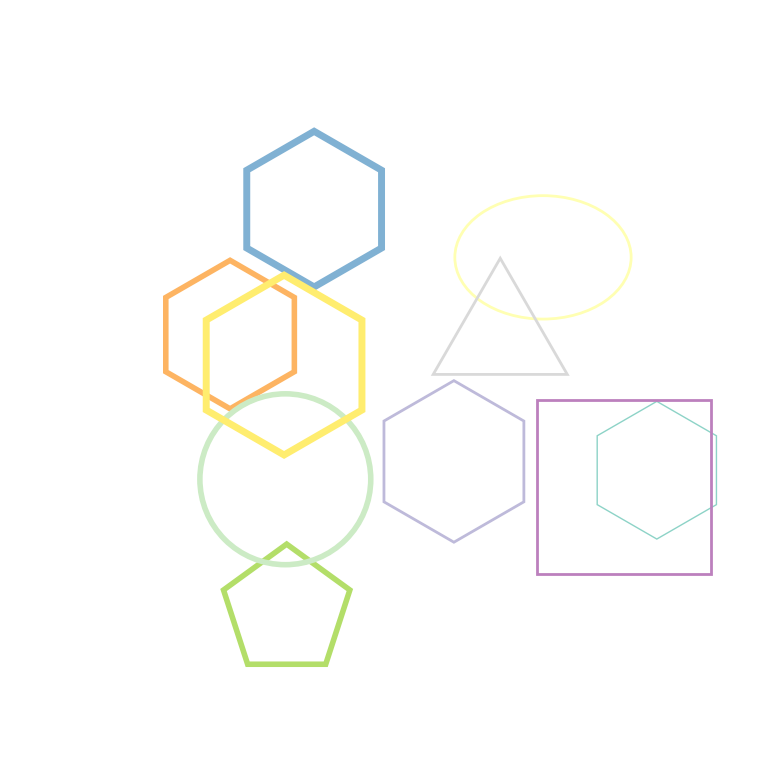[{"shape": "hexagon", "thickness": 0.5, "radius": 0.45, "center": [0.853, 0.389]}, {"shape": "oval", "thickness": 1, "radius": 0.57, "center": [0.705, 0.666]}, {"shape": "hexagon", "thickness": 1, "radius": 0.52, "center": [0.59, 0.401]}, {"shape": "hexagon", "thickness": 2.5, "radius": 0.51, "center": [0.408, 0.728]}, {"shape": "hexagon", "thickness": 2, "radius": 0.48, "center": [0.299, 0.565]}, {"shape": "pentagon", "thickness": 2, "radius": 0.43, "center": [0.372, 0.207]}, {"shape": "triangle", "thickness": 1, "radius": 0.5, "center": [0.65, 0.564]}, {"shape": "square", "thickness": 1, "radius": 0.57, "center": [0.81, 0.368]}, {"shape": "circle", "thickness": 2, "radius": 0.55, "center": [0.371, 0.378]}, {"shape": "hexagon", "thickness": 2.5, "radius": 0.58, "center": [0.369, 0.526]}]